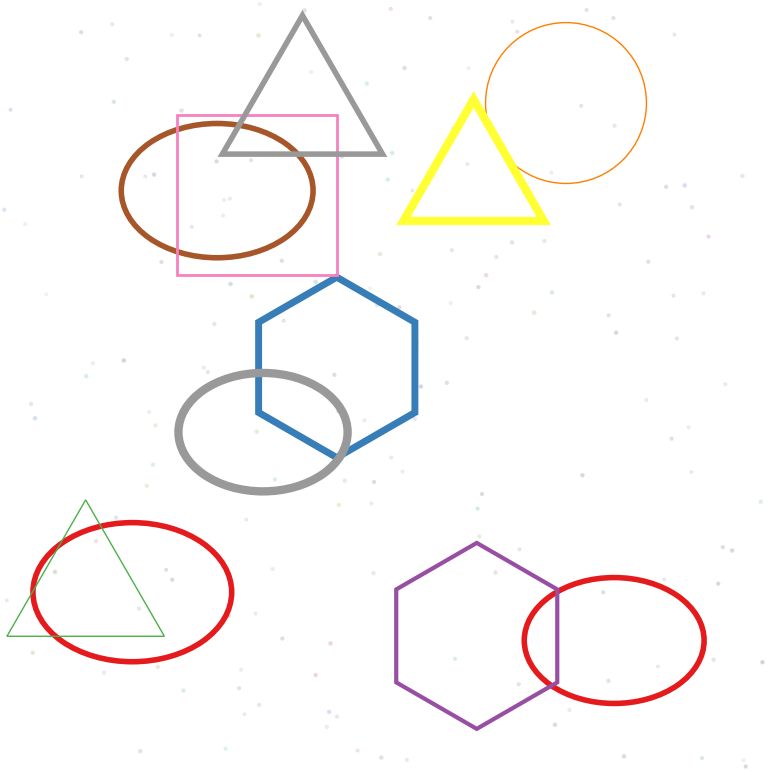[{"shape": "oval", "thickness": 2, "radius": 0.65, "center": [0.172, 0.231]}, {"shape": "oval", "thickness": 2, "radius": 0.58, "center": [0.798, 0.168]}, {"shape": "hexagon", "thickness": 2.5, "radius": 0.59, "center": [0.437, 0.523]}, {"shape": "triangle", "thickness": 0.5, "radius": 0.59, "center": [0.111, 0.233]}, {"shape": "hexagon", "thickness": 1.5, "radius": 0.6, "center": [0.619, 0.174]}, {"shape": "circle", "thickness": 0.5, "radius": 0.52, "center": [0.735, 0.866]}, {"shape": "triangle", "thickness": 3, "radius": 0.53, "center": [0.615, 0.766]}, {"shape": "oval", "thickness": 2, "radius": 0.62, "center": [0.282, 0.752]}, {"shape": "square", "thickness": 1, "radius": 0.52, "center": [0.334, 0.746]}, {"shape": "triangle", "thickness": 2, "radius": 0.6, "center": [0.393, 0.86]}, {"shape": "oval", "thickness": 3, "radius": 0.55, "center": [0.342, 0.439]}]